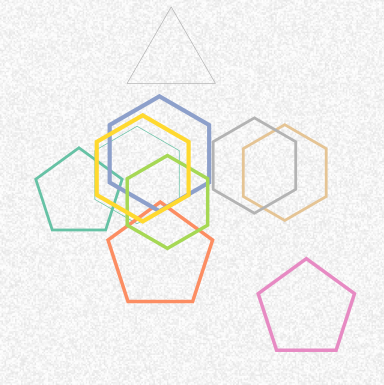[{"shape": "hexagon", "thickness": 0.5, "radius": 0.63, "center": [0.356, 0.545]}, {"shape": "pentagon", "thickness": 2, "radius": 0.59, "center": [0.205, 0.498]}, {"shape": "pentagon", "thickness": 2.5, "radius": 0.71, "center": [0.416, 0.332]}, {"shape": "hexagon", "thickness": 3, "radius": 0.75, "center": [0.414, 0.601]}, {"shape": "pentagon", "thickness": 2.5, "radius": 0.66, "center": [0.796, 0.197]}, {"shape": "hexagon", "thickness": 2.5, "radius": 0.6, "center": [0.435, 0.476]}, {"shape": "hexagon", "thickness": 3, "radius": 0.69, "center": [0.371, 0.563]}, {"shape": "hexagon", "thickness": 2, "radius": 0.62, "center": [0.74, 0.552]}, {"shape": "hexagon", "thickness": 2, "radius": 0.62, "center": [0.661, 0.57]}, {"shape": "triangle", "thickness": 0.5, "radius": 0.66, "center": [0.445, 0.849]}]